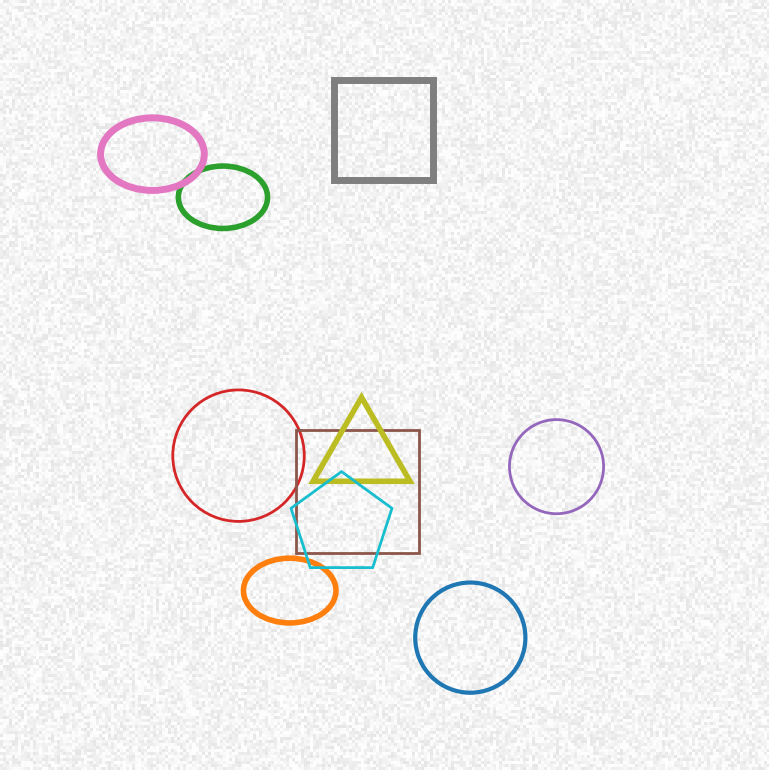[{"shape": "circle", "thickness": 1.5, "radius": 0.36, "center": [0.611, 0.172]}, {"shape": "oval", "thickness": 2, "radius": 0.3, "center": [0.376, 0.233]}, {"shape": "oval", "thickness": 2, "radius": 0.29, "center": [0.29, 0.744]}, {"shape": "circle", "thickness": 1, "radius": 0.43, "center": [0.31, 0.408]}, {"shape": "circle", "thickness": 1, "radius": 0.31, "center": [0.723, 0.394]}, {"shape": "square", "thickness": 1, "radius": 0.4, "center": [0.464, 0.362]}, {"shape": "oval", "thickness": 2.5, "radius": 0.34, "center": [0.198, 0.8]}, {"shape": "square", "thickness": 2.5, "radius": 0.32, "center": [0.498, 0.831]}, {"shape": "triangle", "thickness": 2, "radius": 0.36, "center": [0.47, 0.411]}, {"shape": "pentagon", "thickness": 1, "radius": 0.34, "center": [0.444, 0.319]}]